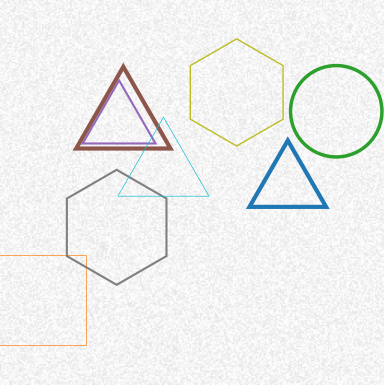[{"shape": "triangle", "thickness": 3, "radius": 0.57, "center": [0.748, 0.52]}, {"shape": "square", "thickness": 0.5, "radius": 0.59, "center": [0.106, 0.221]}, {"shape": "circle", "thickness": 2.5, "radius": 0.59, "center": [0.873, 0.711]}, {"shape": "triangle", "thickness": 1.5, "radius": 0.55, "center": [0.309, 0.682]}, {"shape": "triangle", "thickness": 3, "radius": 0.71, "center": [0.32, 0.685]}, {"shape": "hexagon", "thickness": 1.5, "radius": 0.75, "center": [0.303, 0.41]}, {"shape": "hexagon", "thickness": 1, "radius": 0.7, "center": [0.615, 0.76]}, {"shape": "triangle", "thickness": 0.5, "radius": 0.68, "center": [0.425, 0.559]}]